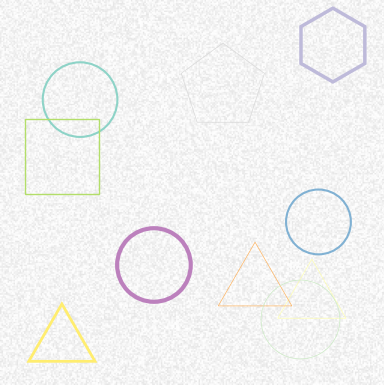[{"shape": "circle", "thickness": 1.5, "radius": 0.48, "center": [0.208, 0.741]}, {"shape": "triangle", "thickness": 0.5, "radius": 0.51, "center": [0.81, 0.225]}, {"shape": "hexagon", "thickness": 2.5, "radius": 0.48, "center": [0.865, 0.883]}, {"shape": "circle", "thickness": 1.5, "radius": 0.42, "center": [0.827, 0.424]}, {"shape": "triangle", "thickness": 0.5, "radius": 0.55, "center": [0.662, 0.261]}, {"shape": "square", "thickness": 1, "radius": 0.48, "center": [0.161, 0.593]}, {"shape": "pentagon", "thickness": 0.5, "radius": 0.57, "center": [0.579, 0.774]}, {"shape": "circle", "thickness": 3, "radius": 0.48, "center": [0.4, 0.312]}, {"shape": "circle", "thickness": 0.5, "radius": 0.51, "center": [0.78, 0.17]}, {"shape": "triangle", "thickness": 2, "radius": 0.5, "center": [0.161, 0.111]}]